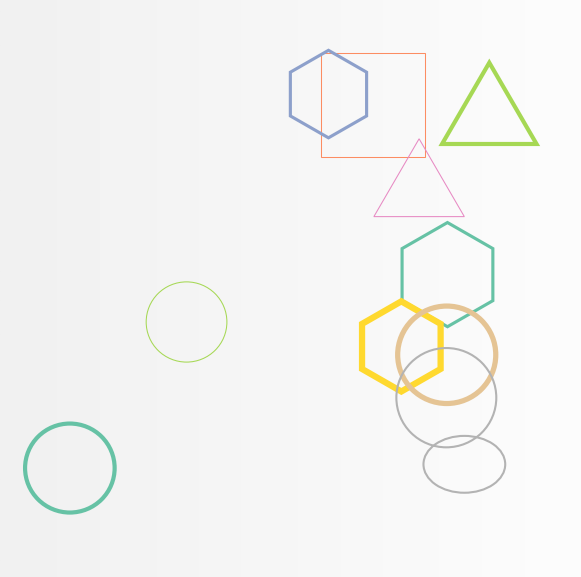[{"shape": "circle", "thickness": 2, "radius": 0.39, "center": [0.12, 0.189]}, {"shape": "hexagon", "thickness": 1.5, "radius": 0.45, "center": [0.77, 0.524]}, {"shape": "square", "thickness": 0.5, "radius": 0.45, "center": [0.642, 0.818]}, {"shape": "hexagon", "thickness": 1.5, "radius": 0.38, "center": [0.565, 0.836]}, {"shape": "triangle", "thickness": 0.5, "radius": 0.45, "center": [0.721, 0.669]}, {"shape": "circle", "thickness": 0.5, "radius": 0.35, "center": [0.321, 0.442]}, {"shape": "triangle", "thickness": 2, "radius": 0.47, "center": [0.842, 0.797]}, {"shape": "hexagon", "thickness": 3, "radius": 0.39, "center": [0.69, 0.399]}, {"shape": "circle", "thickness": 2.5, "radius": 0.42, "center": [0.769, 0.385]}, {"shape": "oval", "thickness": 1, "radius": 0.35, "center": [0.799, 0.195]}, {"shape": "circle", "thickness": 1, "radius": 0.43, "center": [0.768, 0.311]}]